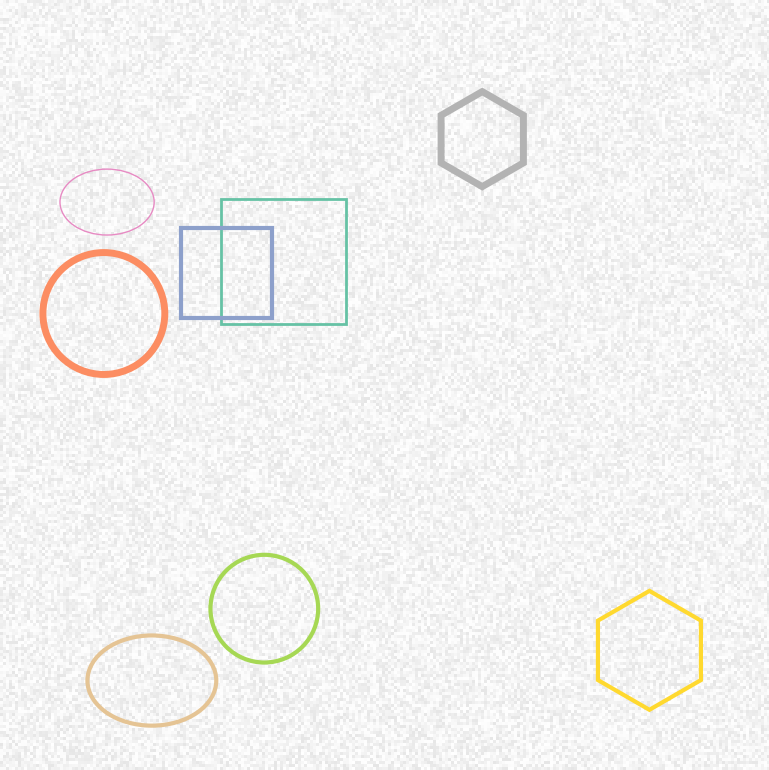[{"shape": "square", "thickness": 1, "radius": 0.41, "center": [0.368, 0.661]}, {"shape": "circle", "thickness": 2.5, "radius": 0.4, "center": [0.135, 0.593]}, {"shape": "square", "thickness": 1.5, "radius": 0.29, "center": [0.294, 0.645]}, {"shape": "oval", "thickness": 0.5, "radius": 0.31, "center": [0.139, 0.738]}, {"shape": "circle", "thickness": 1.5, "radius": 0.35, "center": [0.343, 0.21]}, {"shape": "hexagon", "thickness": 1.5, "radius": 0.39, "center": [0.843, 0.155]}, {"shape": "oval", "thickness": 1.5, "radius": 0.42, "center": [0.197, 0.116]}, {"shape": "hexagon", "thickness": 2.5, "radius": 0.31, "center": [0.626, 0.819]}]